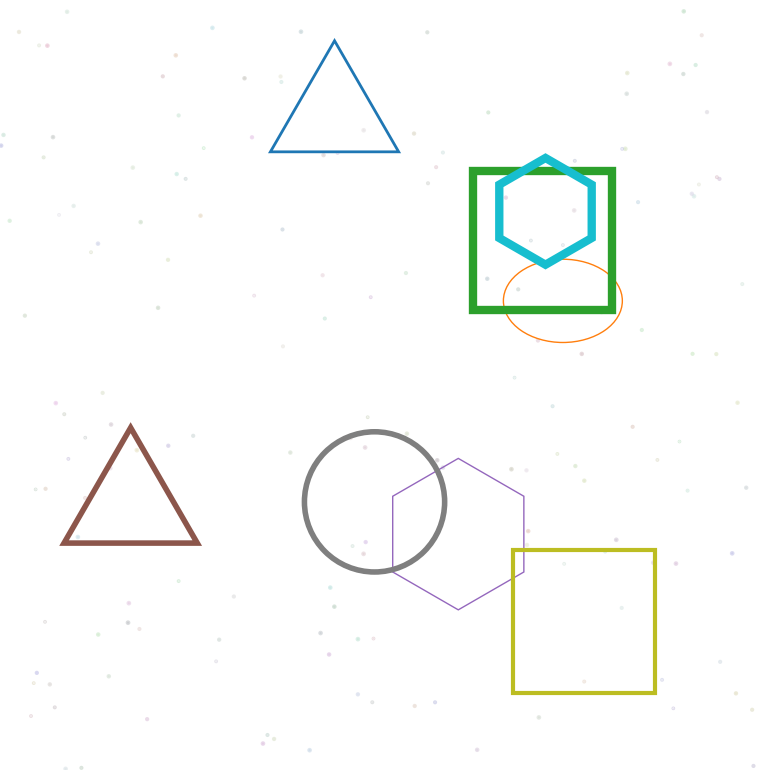[{"shape": "triangle", "thickness": 1, "radius": 0.48, "center": [0.434, 0.851]}, {"shape": "oval", "thickness": 0.5, "radius": 0.39, "center": [0.731, 0.609]}, {"shape": "square", "thickness": 3, "radius": 0.45, "center": [0.704, 0.688]}, {"shape": "hexagon", "thickness": 0.5, "radius": 0.49, "center": [0.595, 0.306]}, {"shape": "triangle", "thickness": 2, "radius": 0.5, "center": [0.17, 0.345]}, {"shape": "circle", "thickness": 2, "radius": 0.46, "center": [0.486, 0.348]}, {"shape": "square", "thickness": 1.5, "radius": 0.46, "center": [0.758, 0.193]}, {"shape": "hexagon", "thickness": 3, "radius": 0.35, "center": [0.708, 0.726]}]